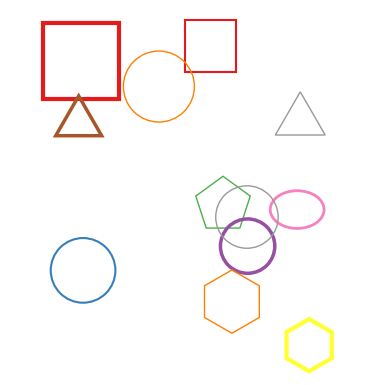[{"shape": "square", "thickness": 1.5, "radius": 0.33, "center": [0.546, 0.881]}, {"shape": "square", "thickness": 3, "radius": 0.49, "center": [0.211, 0.841]}, {"shape": "circle", "thickness": 1.5, "radius": 0.42, "center": [0.216, 0.298]}, {"shape": "pentagon", "thickness": 1, "radius": 0.37, "center": [0.579, 0.468]}, {"shape": "circle", "thickness": 2.5, "radius": 0.35, "center": [0.643, 0.361]}, {"shape": "circle", "thickness": 1, "radius": 0.46, "center": [0.413, 0.775]}, {"shape": "hexagon", "thickness": 1, "radius": 0.41, "center": [0.602, 0.217]}, {"shape": "hexagon", "thickness": 3, "radius": 0.34, "center": [0.803, 0.103]}, {"shape": "triangle", "thickness": 2.5, "radius": 0.34, "center": [0.204, 0.682]}, {"shape": "oval", "thickness": 2, "radius": 0.35, "center": [0.772, 0.456]}, {"shape": "circle", "thickness": 1, "radius": 0.41, "center": [0.641, 0.436]}, {"shape": "triangle", "thickness": 1, "radius": 0.37, "center": [0.78, 0.687]}]